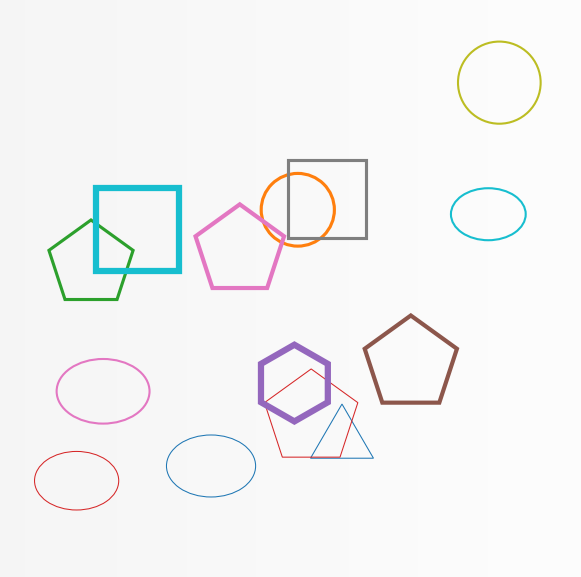[{"shape": "oval", "thickness": 0.5, "radius": 0.38, "center": [0.363, 0.192]}, {"shape": "triangle", "thickness": 0.5, "radius": 0.31, "center": [0.588, 0.237]}, {"shape": "circle", "thickness": 1.5, "radius": 0.31, "center": [0.512, 0.636]}, {"shape": "pentagon", "thickness": 1.5, "radius": 0.38, "center": [0.157, 0.542]}, {"shape": "pentagon", "thickness": 0.5, "radius": 0.42, "center": [0.535, 0.276]}, {"shape": "oval", "thickness": 0.5, "radius": 0.36, "center": [0.132, 0.167]}, {"shape": "hexagon", "thickness": 3, "radius": 0.33, "center": [0.507, 0.336]}, {"shape": "pentagon", "thickness": 2, "radius": 0.42, "center": [0.707, 0.369]}, {"shape": "oval", "thickness": 1, "radius": 0.4, "center": [0.177, 0.322]}, {"shape": "pentagon", "thickness": 2, "radius": 0.4, "center": [0.413, 0.565]}, {"shape": "square", "thickness": 1.5, "radius": 0.34, "center": [0.563, 0.654]}, {"shape": "circle", "thickness": 1, "radius": 0.36, "center": [0.859, 0.856]}, {"shape": "square", "thickness": 3, "radius": 0.36, "center": [0.237, 0.601]}, {"shape": "oval", "thickness": 1, "radius": 0.32, "center": [0.84, 0.628]}]